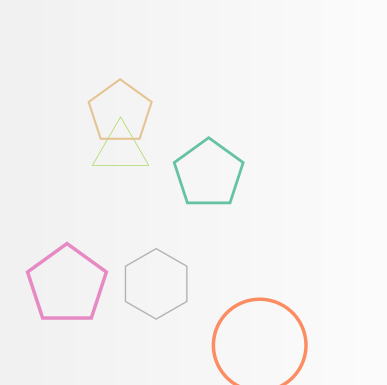[{"shape": "pentagon", "thickness": 2, "radius": 0.47, "center": [0.539, 0.549]}, {"shape": "circle", "thickness": 2.5, "radius": 0.6, "center": [0.67, 0.103]}, {"shape": "pentagon", "thickness": 2.5, "radius": 0.53, "center": [0.173, 0.26]}, {"shape": "triangle", "thickness": 0.5, "radius": 0.42, "center": [0.311, 0.612]}, {"shape": "pentagon", "thickness": 1.5, "radius": 0.43, "center": [0.31, 0.709]}, {"shape": "hexagon", "thickness": 1, "radius": 0.46, "center": [0.403, 0.263]}]